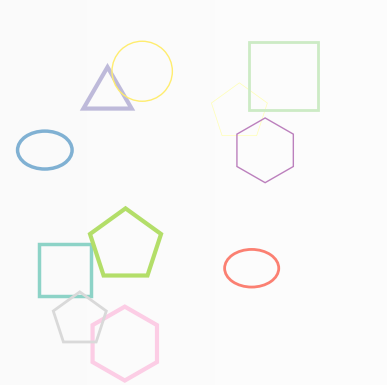[{"shape": "square", "thickness": 2.5, "radius": 0.33, "center": [0.167, 0.298]}, {"shape": "pentagon", "thickness": 0.5, "radius": 0.38, "center": [0.618, 0.709]}, {"shape": "triangle", "thickness": 3, "radius": 0.36, "center": [0.277, 0.754]}, {"shape": "oval", "thickness": 2, "radius": 0.35, "center": [0.649, 0.303]}, {"shape": "oval", "thickness": 2.5, "radius": 0.35, "center": [0.116, 0.61]}, {"shape": "pentagon", "thickness": 3, "radius": 0.48, "center": [0.324, 0.362]}, {"shape": "hexagon", "thickness": 3, "radius": 0.48, "center": [0.322, 0.108]}, {"shape": "pentagon", "thickness": 2, "radius": 0.36, "center": [0.206, 0.17]}, {"shape": "hexagon", "thickness": 1, "radius": 0.42, "center": [0.684, 0.61]}, {"shape": "square", "thickness": 2, "radius": 0.44, "center": [0.732, 0.803]}, {"shape": "circle", "thickness": 1, "radius": 0.39, "center": [0.367, 0.815]}]